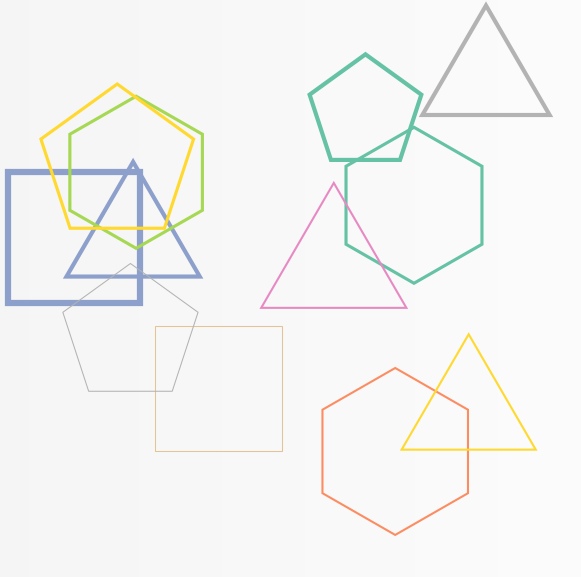[{"shape": "hexagon", "thickness": 1.5, "radius": 0.68, "center": [0.712, 0.644]}, {"shape": "pentagon", "thickness": 2, "radius": 0.51, "center": [0.629, 0.804]}, {"shape": "hexagon", "thickness": 1, "radius": 0.72, "center": [0.68, 0.217]}, {"shape": "square", "thickness": 3, "radius": 0.57, "center": [0.128, 0.587]}, {"shape": "triangle", "thickness": 2, "radius": 0.66, "center": [0.229, 0.586]}, {"shape": "triangle", "thickness": 1, "radius": 0.72, "center": [0.574, 0.538]}, {"shape": "hexagon", "thickness": 1.5, "radius": 0.66, "center": [0.234, 0.701]}, {"shape": "triangle", "thickness": 1, "radius": 0.67, "center": [0.806, 0.287]}, {"shape": "pentagon", "thickness": 1.5, "radius": 0.69, "center": [0.202, 0.716]}, {"shape": "square", "thickness": 0.5, "radius": 0.54, "center": [0.376, 0.326]}, {"shape": "pentagon", "thickness": 0.5, "radius": 0.61, "center": [0.224, 0.421]}, {"shape": "triangle", "thickness": 2, "radius": 0.63, "center": [0.836, 0.863]}]